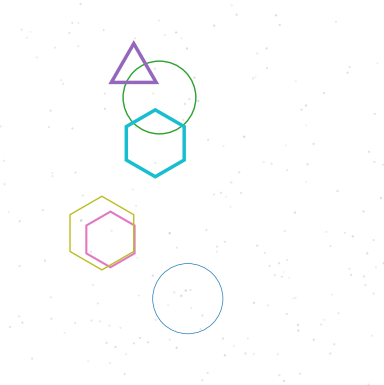[{"shape": "circle", "thickness": 0.5, "radius": 0.46, "center": [0.488, 0.224]}, {"shape": "circle", "thickness": 1, "radius": 0.47, "center": [0.414, 0.747]}, {"shape": "triangle", "thickness": 2.5, "radius": 0.34, "center": [0.347, 0.82]}, {"shape": "hexagon", "thickness": 1.5, "radius": 0.36, "center": [0.287, 0.378]}, {"shape": "hexagon", "thickness": 1, "radius": 0.48, "center": [0.265, 0.395]}, {"shape": "hexagon", "thickness": 2.5, "radius": 0.43, "center": [0.403, 0.628]}]